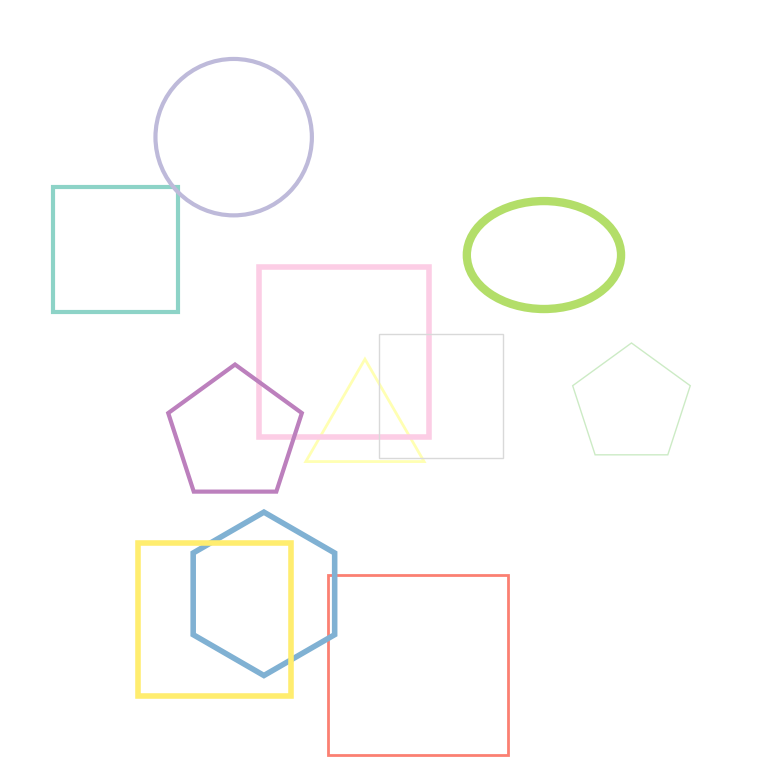[{"shape": "square", "thickness": 1.5, "radius": 0.41, "center": [0.15, 0.676]}, {"shape": "triangle", "thickness": 1, "radius": 0.44, "center": [0.474, 0.445]}, {"shape": "circle", "thickness": 1.5, "radius": 0.51, "center": [0.303, 0.822]}, {"shape": "square", "thickness": 1, "radius": 0.58, "center": [0.543, 0.136]}, {"shape": "hexagon", "thickness": 2, "radius": 0.53, "center": [0.343, 0.229]}, {"shape": "oval", "thickness": 3, "radius": 0.5, "center": [0.706, 0.669]}, {"shape": "square", "thickness": 2, "radius": 0.55, "center": [0.447, 0.543]}, {"shape": "square", "thickness": 0.5, "radius": 0.4, "center": [0.573, 0.486]}, {"shape": "pentagon", "thickness": 1.5, "radius": 0.46, "center": [0.305, 0.435]}, {"shape": "pentagon", "thickness": 0.5, "radius": 0.4, "center": [0.82, 0.474]}, {"shape": "square", "thickness": 2, "radius": 0.5, "center": [0.279, 0.196]}]